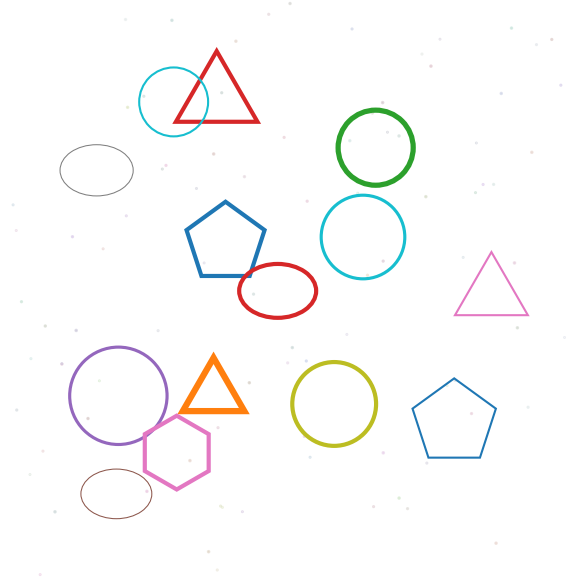[{"shape": "pentagon", "thickness": 1, "radius": 0.38, "center": [0.786, 0.268]}, {"shape": "pentagon", "thickness": 2, "radius": 0.36, "center": [0.391, 0.579]}, {"shape": "triangle", "thickness": 3, "radius": 0.31, "center": [0.37, 0.318]}, {"shape": "circle", "thickness": 2.5, "radius": 0.33, "center": [0.65, 0.743]}, {"shape": "triangle", "thickness": 2, "radius": 0.41, "center": [0.375, 0.829]}, {"shape": "oval", "thickness": 2, "radius": 0.33, "center": [0.481, 0.495]}, {"shape": "circle", "thickness": 1.5, "radius": 0.42, "center": [0.205, 0.314]}, {"shape": "oval", "thickness": 0.5, "radius": 0.31, "center": [0.201, 0.144]}, {"shape": "triangle", "thickness": 1, "radius": 0.36, "center": [0.851, 0.49]}, {"shape": "hexagon", "thickness": 2, "radius": 0.32, "center": [0.306, 0.215]}, {"shape": "oval", "thickness": 0.5, "radius": 0.32, "center": [0.167, 0.704]}, {"shape": "circle", "thickness": 2, "radius": 0.36, "center": [0.579, 0.3]}, {"shape": "circle", "thickness": 1.5, "radius": 0.36, "center": [0.629, 0.589]}, {"shape": "circle", "thickness": 1, "radius": 0.3, "center": [0.301, 0.823]}]